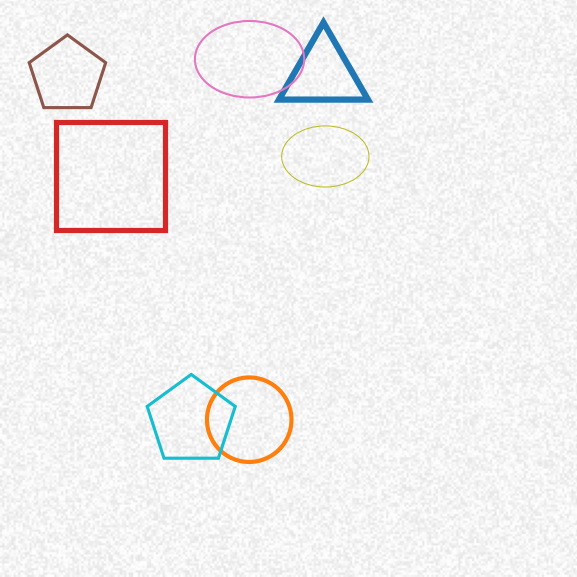[{"shape": "triangle", "thickness": 3, "radius": 0.44, "center": [0.56, 0.871]}, {"shape": "circle", "thickness": 2, "radius": 0.37, "center": [0.432, 0.272]}, {"shape": "square", "thickness": 2.5, "radius": 0.47, "center": [0.191, 0.694]}, {"shape": "pentagon", "thickness": 1.5, "radius": 0.35, "center": [0.117, 0.869]}, {"shape": "oval", "thickness": 1, "radius": 0.47, "center": [0.432, 0.897]}, {"shape": "oval", "thickness": 0.5, "radius": 0.38, "center": [0.563, 0.728]}, {"shape": "pentagon", "thickness": 1.5, "radius": 0.4, "center": [0.331, 0.271]}]